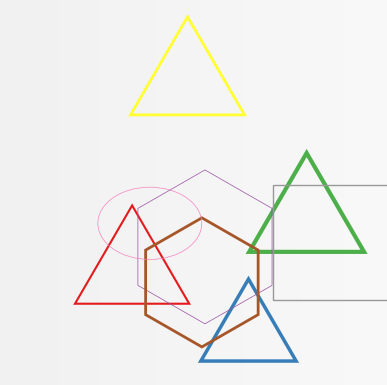[{"shape": "triangle", "thickness": 1.5, "radius": 0.85, "center": [0.341, 0.296]}, {"shape": "triangle", "thickness": 2.5, "radius": 0.71, "center": [0.641, 0.133]}, {"shape": "triangle", "thickness": 3, "radius": 0.86, "center": [0.791, 0.431]}, {"shape": "hexagon", "thickness": 0.5, "radius": 1.0, "center": [0.529, 0.359]}, {"shape": "triangle", "thickness": 2, "radius": 0.85, "center": [0.484, 0.786]}, {"shape": "hexagon", "thickness": 2, "radius": 0.84, "center": [0.521, 0.267]}, {"shape": "oval", "thickness": 0.5, "radius": 0.67, "center": [0.387, 0.42]}, {"shape": "square", "thickness": 1, "radius": 0.75, "center": [0.856, 0.37]}]